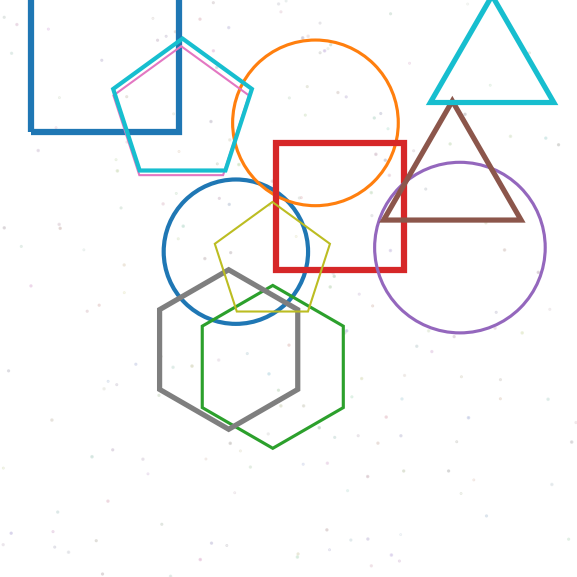[{"shape": "square", "thickness": 3, "radius": 0.64, "center": [0.181, 0.898]}, {"shape": "circle", "thickness": 2, "radius": 0.63, "center": [0.408, 0.563]}, {"shape": "circle", "thickness": 1.5, "radius": 0.72, "center": [0.546, 0.786]}, {"shape": "hexagon", "thickness": 1.5, "radius": 0.71, "center": [0.472, 0.364]}, {"shape": "square", "thickness": 3, "radius": 0.55, "center": [0.588, 0.642]}, {"shape": "circle", "thickness": 1.5, "radius": 0.74, "center": [0.796, 0.57]}, {"shape": "triangle", "thickness": 2.5, "radius": 0.69, "center": [0.783, 0.687]}, {"shape": "pentagon", "thickness": 1, "radius": 0.62, "center": [0.314, 0.796]}, {"shape": "hexagon", "thickness": 2.5, "radius": 0.69, "center": [0.396, 0.394]}, {"shape": "pentagon", "thickness": 1, "radius": 0.52, "center": [0.472, 0.545]}, {"shape": "pentagon", "thickness": 2, "radius": 0.63, "center": [0.316, 0.806]}, {"shape": "triangle", "thickness": 2.5, "radius": 0.62, "center": [0.852, 0.883]}]